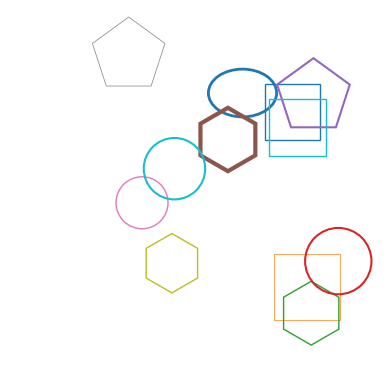[{"shape": "square", "thickness": 1, "radius": 0.36, "center": [0.759, 0.709]}, {"shape": "oval", "thickness": 2, "radius": 0.44, "center": [0.63, 0.758]}, {"shape": "square", "thickness": 0.5, "radius": 0.43, "center": [0.797, 0.254]}, {"shape": "hexagon", "thickness": 1, "radius": 0.41, "center": [0.808, 0.187]}, {"shape": "circle", "thickness": 1.5, "radius": 0.43, "center": [0.879, 0.322]}, {"shape": "pentagon", "thickness": 1.5, "radius": 0.5, "center": [0.814, 0.75]}, {"shape": "hexagon", "thickness": 3, "radius": 0.41, "center": [0.592, 0.638]}, {"shape": "circle", "thickness": 1, "radius": 0.34, "center": [0.369, 0.473]}, {"shape": "pentagon", "thickness": 0.5, "radius": 0.5, "center": [0.334, 0.857]}, {"shape": "hexagon", "thickness": 1, "radius": 0.39, "center": [0.446, 0.316]}, {"shape": "circle", "thickness": 1.5, "radius": 0.4, "center": [0.453, 0.562]}, {"shape": "square", "thickness": 1, "radius": 0.37, "center": [0.772, 0.669]}]